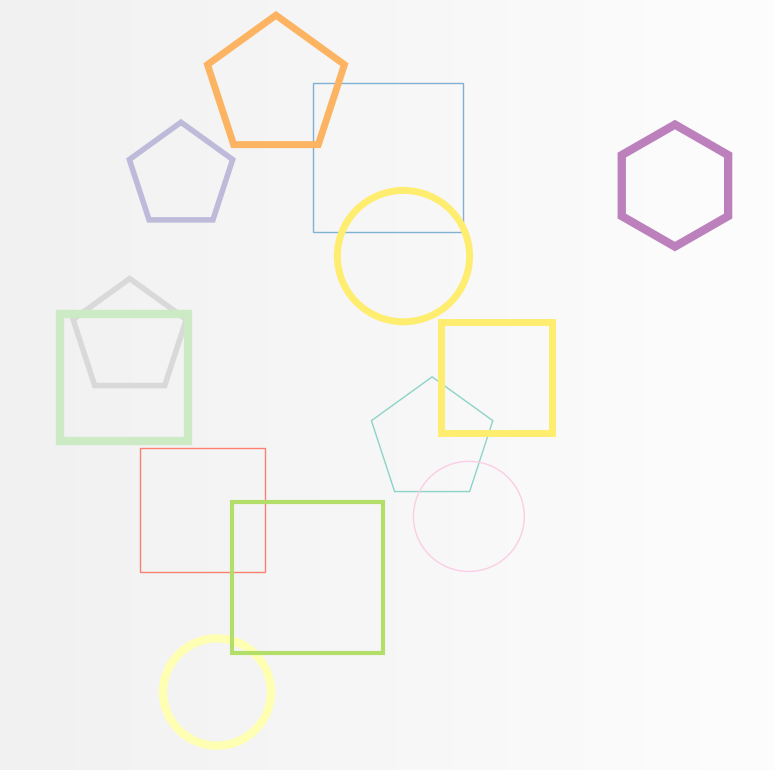[{"shape": "pentagon", "thickness": 0.5, "radius": 0.41, "center": [0.558, 0.428]}, {"shape": "circle", "thickness": 3, "radius": 0.35, "center": [0.28, 0.101]}, {"shape": "pentagon", "thickness": 2, "radius": 0.35, "center": [0.234, 0.771]}, {"shape": "square", "thickness": 0.5, "radius": 0.4, "center": [0.262, 0.338]}, {"shape": "square", "thickness": 0.5, "radius": 0.48, "center": [0.501, 0.795]}, {"shape": "pentagon", "thickness": 2.5, "radius": 0.46, "center": [0.356, 0.887]}, {"shape": "square", "thickness": 1.5, "radius": 0.49, "center": [0.397, 0.25]}, {"shape": "circle", "thickness": 0.5, "radius": 0.36, "center": [0.605, 0.329]}, {"shape": "pentagon", "thickness": 2, "radius": 0.38, "center": [0.167, 0.561]}, {"shape": "hexagon", "thickness": 3, "radius": 0.4, "center": [0.871, 0.759]}, {"shape": "square", "thickness": 3, "radius": 0.41, "center": [0.16, 0.51]}, {"shape": "circle", "thickness": 2.5, "radius": 0.43, "center": [0.521, 0.667]}, {"shape": "square", "thickness": 2.5, "radius": 0.36, "center": [0.641, 0.51]}]